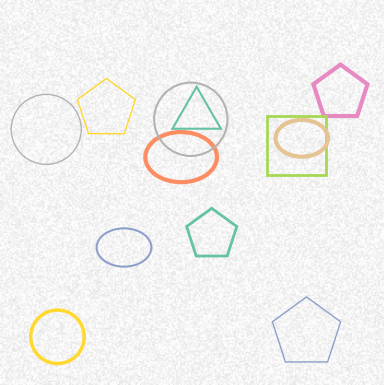[{"shape": "triangle", "thickness": 1.5, "radius": 0.36, "center": [0.511, 0.702]}, {"shape": "pentagon", "thickness": 2, "radius": 0.34, "center": [0.55, 0.39]}, {"shape": "oval", "thickness": 3, "radius": 0.47, "center": [0.47, 0.592]}, {"shape": "pentagon", "thickness": 1, "radius": 0.47, "center": [0.796, 0.135]}, {"shape": "oval", "thickness": 1.5, "radius": 0.36, "center": [0.322, 0.357]}, {"shape": "pentagon", "thickness": 3, "radius": 0.37, "center": [0.884, 0.758]}, {"shape": "square", "thickness": 2, "radius": 0.38, "center": [0.771, 0.622]}, {"shape": "pentagon", "thickness": 1, "radius": 0.4, "center": [0.276, 0.717]}, {"shape": "circle", "thickness": 2.5, "radius": 0.35, "center": [0.149, 0.125]}, {"shape": "oval", "thickness": 3, "radius": 0.34, "center": [0.784, 0.641]}, {"shape": "circle", "thickness": 1, "radius": 0.45, "center": [0.12, 0.664]}, {"shape": "circle", "thickness": 1.5, "radius": 0.48, "center": [0.496, 0.69]}]